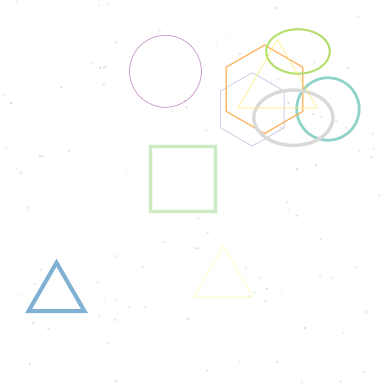[{"shape": "circle", "thickness": 2, "radius": 0.41, "center": [0.852, 0.717]}, {"shape": "triangle", "thickness": 0.5, "radius": 0.45, "center": [0.58, 0.273]}, {"shape": "hexagon", "thickness": 0.5, "radius": 0.48, "center": [0.655, 0.716]}, {"shape": "triangle", "thickness": 3, "radius": 0.42, "center": [0.147, 0.234]}, {"shape": "hexagon", "thickness": 1, "radius": 0.57, "center": [0.687, 0.768]}, {"shape": "oval", "thickness": 1.5, "radius": 0.41, "center": [0.774, 0.866]}, {"shape": "oval", "thickness": 2.5, "radius": 0.51, "center": [0.762, 0.694]}, {"shape": "circle", "thickness": 0.5, "radius": 0.47, "center": [0.43, 0.815]}, {"shape": "square", "thickness": 2.5, "radius": 0.42, "center": [0.474, 0.536]}, {"shape": "triangle", "thickness": 0.5, "radius": 0.59, "center": [0.721, 0.779]}]